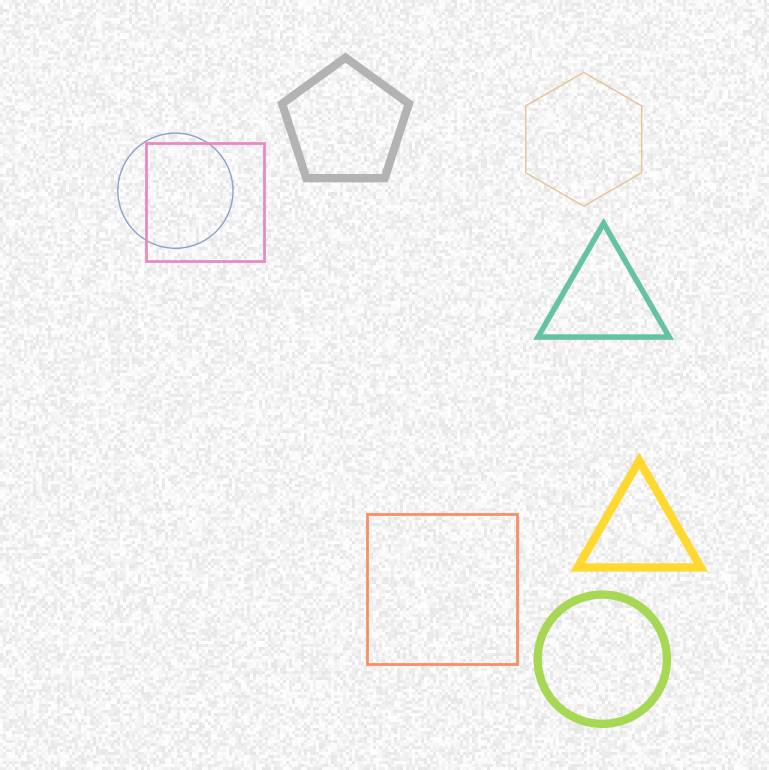[{"shape": "triangle", "thickness": 2, "radius": 0.49, "center": [0.784, 0.611]}, {"shape": "square", "thickness": 1, "radius": 0.49, "center": [0.574, 0.235]}, {"shape": "circle", "thickness": 0.5, "radius": 0.37, "center": [0.228, 0.752]}, {"shape": "square", "thickness": 1, "radius": 0.38, "center": [0.266, 0.738]}, {"shape": "circle", "thickness": 3, "radius": 0.42, "center": [0.782, 0.144]}, {"shape": "triangle", "thickness": 3, "radius": 0.46, "center": [0.83, 0.309]}, {"shape": "hexagon", "thickness": 0.5, "radius": 0.43, "center": [0.758, 0.819]}, {"shape": "pentagon", "thickness": 3, "radius": 0.43, "center": [0.449, 0.839]}]